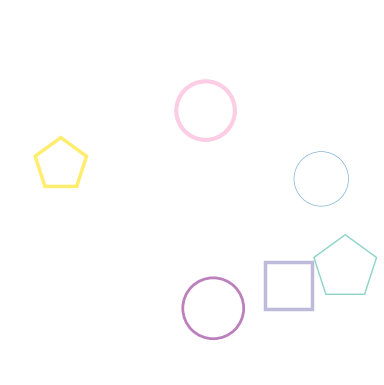[{"shape": "pentagon", "thickness": 1, "radius": 0.43, "center": [0.897, 0.305]}, {"shape": "square", "thickness": 2.5, "radius": 0.31, "center": [0.749, 0.258]}, {"shape": "circle", "thickness": 0.5, "radius": 0.35, "center": [0.835, 0.535]}, {"shape": "circle", "thickness": 3, "radius": 0.38, "center": [0.534, 0.713]}, {"shape": "circle", "thickness": 2, "radius": 0.4, "center": [0.554, 0.199]}, {"shape": "pentagon", "thickness": 2.5, "radius": 0.35, "center": [0.158, 0.573]}]